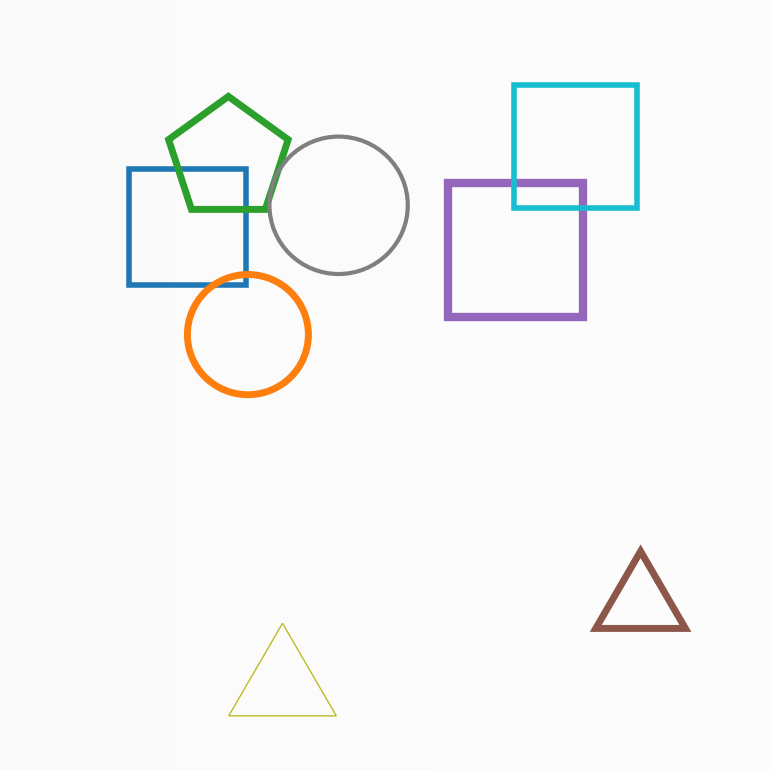[{"shape": "square", "thickness": 2, "radius": 0.38, "center": [0.242, 0.706]}, {"shape": "circle", "thickness": 2.5, "radius": 0.39, "center": [0.32, 0.565]}, {"shape": "pentagon", "thickness": 2.5, "radius": 0.41, "center": [0.295, 0.794]}, {"shape": "square", "thickness": 3, "radius": 0.44, "center": [0.665, 0.675]}, {"shape": "triangle", "thickness": 2.5, "radius": 0.33, "center": [0.827, 0.217]}, {"shape": "circle", "thickness": 1.5, "radius": 0.45, "center": [0.437, 0.733]}, {"shape": "triangle", "thickness": 0.5, "radius": 0.4, "center": [0.365, 0.11]}, {"shape": "square", "thickness": 2, "radius": 0.4, "center": [0.743, 0.81]}]